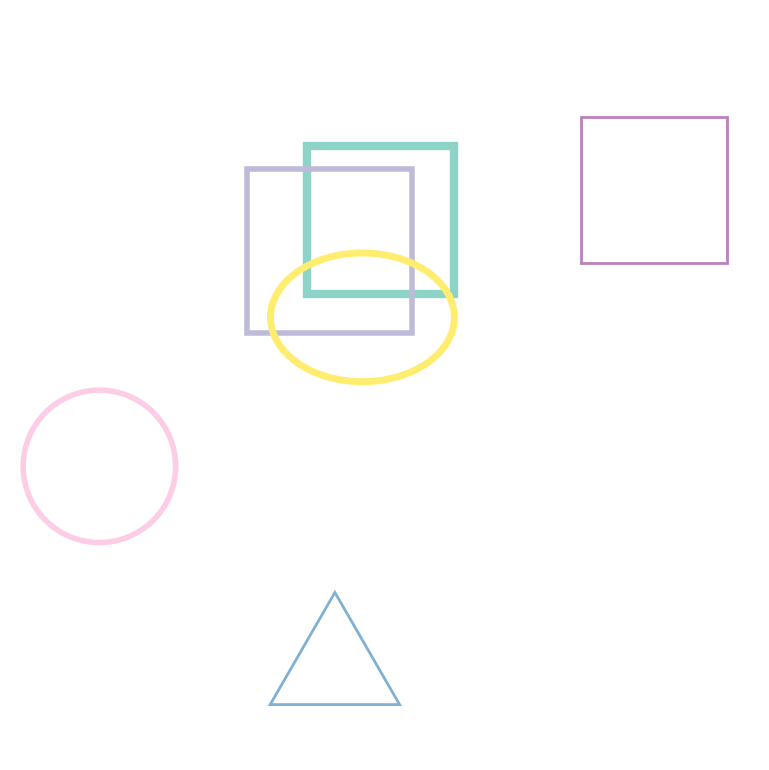[{"shape": "square", "thickness": 3, "radius": 0.48, "center": [0.494, 0.714]}, {"shape": "square", "thickness": 2, "radius": 0.53, "center": [0.428, 0.674]}, {"shape": "triangle", "thickness": 1, "radius": 0.49, "center": [0.435, 0.133]}, {"shape": "circle", "thickness": 2, "radius": 0.49, "center": [0.129, 0.394]}, {"shape": "square", "thickness": 1, "radius": 0.47, "center": [0.85, 0.753]}, {"shape": "oval", "thickness": 2.5, "radius": 0.6, "center": [0.471, 0.588]}]